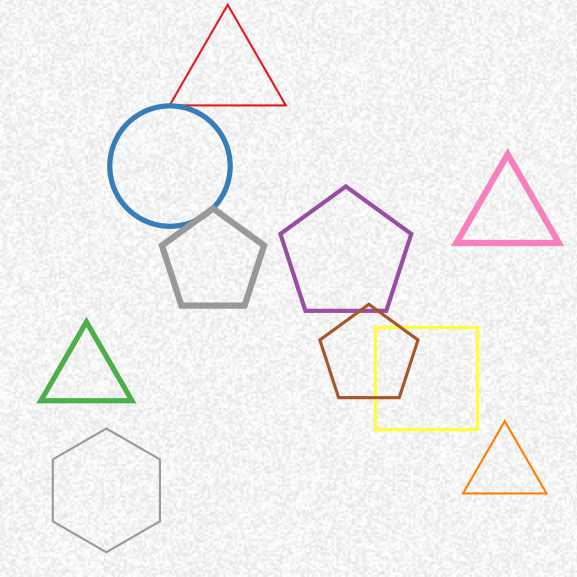[{"shape": "triangle", "thickness": 1, "radius": 0.58, "center": [0.394, 0.875]}, {"shape": "circle", "thickness": 2.5, "radius": 0.52, "center": [0.294, 0.712]}, {"shape": "triangle", "thickness": 2.5, "radius": 0.45, "center": [0.15, 0.351]}, {"shape": "pentagon", "thickness": 2, "radius": 0.6, "center": [0.599, 0.557]}, {"shape": "triangle", "thickness": 1, "radius": 0.42, "center": [0.874, 0.186]}, {"shape": "square", "thickness": 1.5, "radius": 0.44, "center": [0.738, 0.344]}, {"shape": "pentagon", "thickness": 1.5, "radius": 0.45, "center": [0.639, 0.383]}, {"shape": "triangle", "thickness": 3, "radius": 0.51, "center": [0.879, 0.63]}, {"shape": "pentagon", "thickness": 3, "radius": 0.46, "center": [0.369, 0.545]}, {"shape": "hexagon", "thickness": 1, "radius": 0.54, "center": [0.184, 0.15]}]